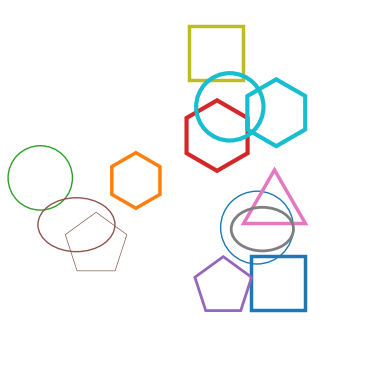[{"shape": "square", "thickness": 2.5, "radius": 0.35, "center": [0.723, 0.266]}, {"shape": "circle", "thickness": 1, "radius": 0.47, "center": [0.668, 0.409]}, {"shape": "hexagon", "thickness": 2.5, "radius": 0.36, "center": [0.353, 0.531]}, {"shape": "circle", "thickness": 1, "radius": 0.42, "center": [0.105, 0.538]}, {"shape": "hexagon", "thickness": 3, "radius": 0.46, "center": [0.564, 0.648]}, {"shape": "pentagon", "thickness": 2, "radius": 0.39, "center": [0.58, 0.256]}, {"shape": "pentagon", "thickness": 0.5, "radius": 0.42, "center": [0.25, 0.365]}, {"shape": "oval", "thickness": 1, "radius": 0.5, "center": [0.199, 0.416]}, {"shape": "triangle", "thickness": 2.5, "radius": 0.46, "center": [0.713, 0.466]}, {"shape": "oval", "thickness": 2, "radius": 0.4, "center": [0.681, 0.405]}, {"shape": "square", "thickness": 2.5, "radius": 0.35, "center": [0.561, 0.862]}, {"shape": "circle", "thickness": 3, "radius": 0.44, "center": [0.597, 0.723]}, {"shape": "hexagon", "thickness": 3, "radius": 0.43, "center": [0.718, 0.707]}]